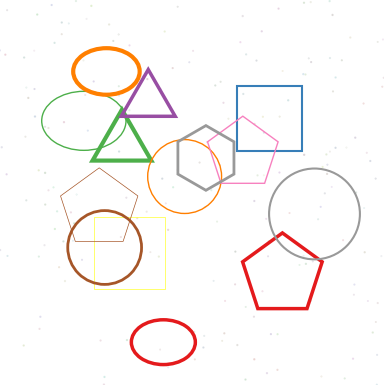[{"shape": "oval", "thickness": 2.5, "radius": 0.42, "center": [0.424, 0.111]}, {"shape": "pentagon", "thickness": 2.5, "radius": 0.54, "center": [0.734, 0.286]}, {"shape": "square", "thickness": 1.5, "radius": 0.42, "center": [0.7, 0.692]}, {"shape": "oval", "thickness": 1, "radius": 0.55, "center": [0.218, 0.686]}, {"shape": "triangle", "thickness": 3, "radius": 0.44, "center": [0.317, 0.627]}, {"shape": "triangle", "thickness": 2.5, "radius": 0.4, "center": [0.385, 0.738]}, {"shape": "circle", "thickness": 1, "radius": 0.48, "center": [0.48, 0.541]}, {"shape": "oval", "thickness": 3, "radius": 0.43, "center": [0.276, 0.814]}, {"shape": "square", "thickness": 0.5, "radius": 0.46, "center": [0.336, 0.342]}, {"shape": "circle", "thickness": 2, "radius": 0.48, "center": [0.272, 0.357]}, {"shape": "pentagon", "thickness": 0.5, "radius": 0.53, "center": [0.258, 0.458]}, {"shape": "pentagon", "thickness": 1, "radius": 0.48, "center": [0.631, 0.602]}, {"shape": "hexagon", "thickness": 2, "radius": 0.42, "center": [0.535, 0.59]}, {"shape": "circle", "thickness": 1.5, "radius": 0.59, "center": [0.817, 0.444]}]